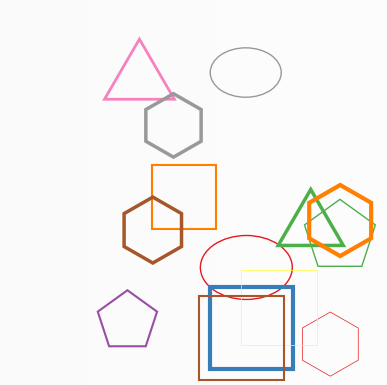[{"shape": "hexagon", "thickness": 0.5, "radius": 0.42, "center": [0.852, 0.106]}, {"shape": "oval", "thickness": 1, "radius": 0.59, "center": [0.636, 0.305]}, {"shape": "square", "thickness": 3, "radius": 0.53, "center": [0.649, 0.147]}, {"shape": "triangle", "thickness": 2.5, "radius": 0.48, "center": [0.802, 0.411]}, {"shape": "pentagon", "thickness": 1, "radius": 0.48, "center": [0.877, 0.386]}, {"shape": "pentagon", "thickness": 1.5, "radius": 0.4, "center": [0.329, 0.166]}, {"shape": "hexagon", "thickness": 3, "radius": 0.46, "center": [0.878, 0.427]}, {"shape": "square", "thickness": 1.5, "radius": 0.41, "center": [0.475, 0.488]}, {"shape": "square", "thickness": 0.5, "radius": 0.49, "center": [0.721, 0.201]}, {"shape": "square", "thickness": 1.5, "radius": 0.55, "center": [0.623, 0.121]}, {"shape": "hexagon", "thickness": 2.5, "radius": 0.43, "center": [0.394, 0.402]}, {"shape": "triangle", "thickness": 2, "radius": 0.52, "center": [0.36, 0.794]}, {"shape": "oval", "thickness": 1, "radius": 0.46, "center": [0.634, 0.812]}, {"shape": "hexagon", "thickness": 2.5, "radius": 0.41, "center": [0.448, 0.674]}]